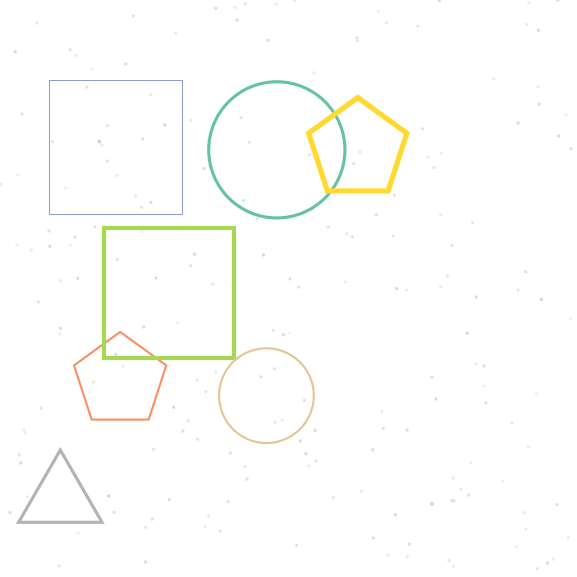[{"shape": "circle", "thickness": 1.5, "radius": 0.59, "center": [0.479, 0.74]}, {"shape": "pentagon", "thickness": 1, "radius": 0.42, "center": [0.208, 0.34]}, {"shape": "square", "thickness": 0.5, "radius": 0.58, "center": [0.201, 0.745]}, {"shape": "square", "thickness": 2, "radius": 0.56, "center": [0.293, 0.492]}, {"shape": "pentagon", "thickness": 2.5, "radius": 0.45, "center": [0.619, 0.741]}, {"shape": "circle", "thickness": 1, "radius": 0.41, "center": [0.461, 0.314]}, {"shape": "triangle", "thickness": 1.5, "radius": 0.42, "center": [0.104, 0.136]}]